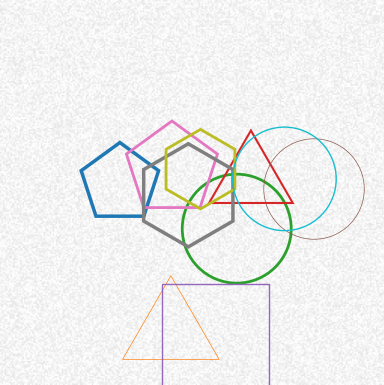[{"shape": "pentagon", "thickness": 2.5, "radius": 0.53, "center": [0.311, 0.524]}, {"shape": "triangle", "thickness": 0.5, "radius": 0.72, "center": [0.444, 0.139]}, {"shape": "circle", "thickness": 2, "radius": 0.71, "center": [0.615, 0.406]}, {"shape": "triangle", "thickness": 1.5, "radius": 0.63, "center": [0.652, 0.536]}, {"shape": "square", "thickness": 1, "radius": 0.7, "center": [0.559, 0.124]}, {"shape": "circle", "thickness": 0.5, "radius": 0.65, "center": [0.816, 0.509]}, {"shape": "pentagon", "thickness": 2, "radius": 0.62, "center": [0.447, 0.561]}, {"shape": "hexagon", "thickness": 2.5, "radius": 0.67, "center": [0.489, 0.493]}, {"shape": "hexagon", "thickness": 2, "radius": 0.52, "center": [0.521, 0.561]}, {"shape": "circle", "thickness": 1, "radius": 0.67, "center": [0.739, 0.535]}]